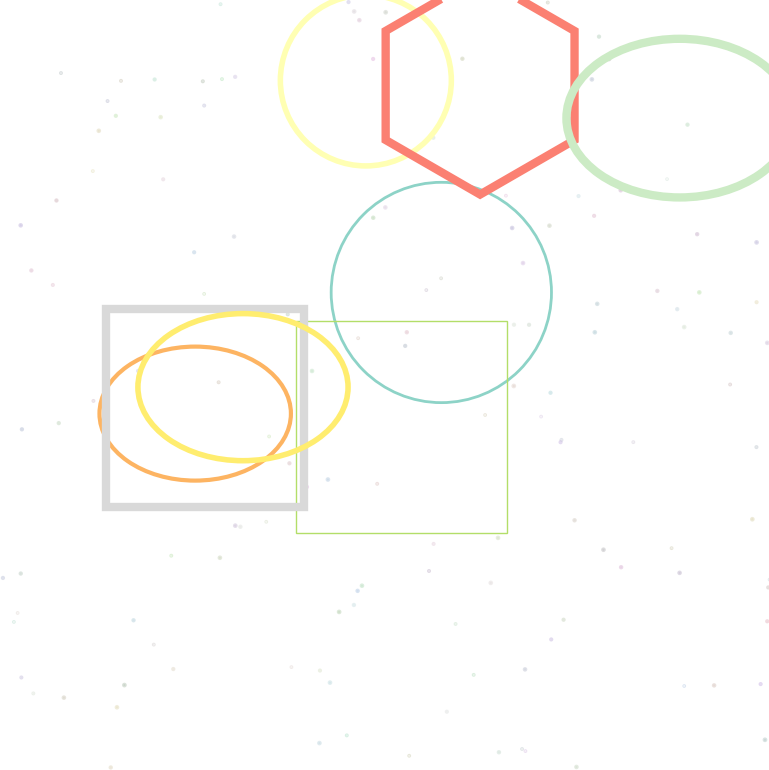[{"shape": "circle", "thickness": 1, "radius": 0.72, "center": [0.573, 0.62]}, {"shape": "circle", "thickness": 2, "radius": 0.56, "center": [0.475, 0.896]}, {"shape": "hexagon", "thickness": 3, "radius": 0.71, "center": [0.624, 0.889]}, {"shape": "oval", "thickness": 1.5, "radius": 0.62, "center": [0.254, 0.463]}, {"shape": "square", "thickness": 0.5, "radius": 0.69, "center": [0.521, 0.445]}, {"shape": "square", "thickness": 3, "radius": 0.64, "center": [0.266, 0.47]}, {"shape": "oval", "thickness": 3, "radius": 0.74, "center": [0.883, 0.847]}, {"shape": "oval", "thickness": 2, "radius": 0.68, "center": [0.316, 0.497]}]